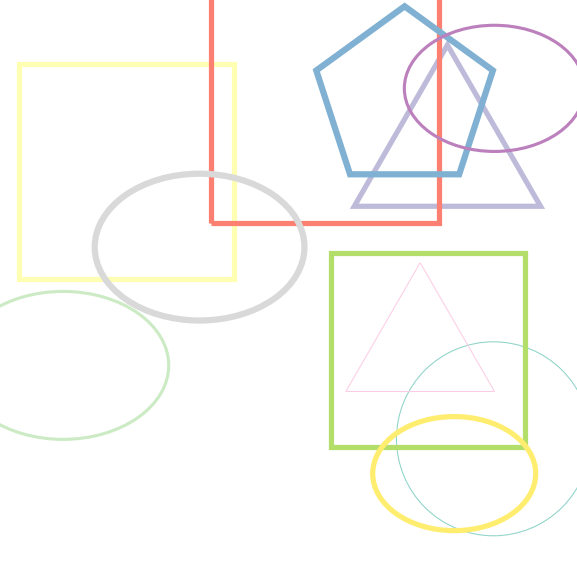[{"shape": "circle", "thickness": 0.5, "radius": 0.84, "center": [0.855, 0.239]}, {"shape": "square", "thickness": 2.5, "radius": 0.93, "center": [0.219, 0.702]}, {"shape": "triangle", "thickness": 2.5, "radius": 0.93, "center": [0.775, 0.735]}, {"shape": "square", "thickness": 2.5, "radius": 0.99, "center": [0.562, 0.811]}, {"shape": "pentagon", "thickness": 3, "radius": 0.8, "center": [0.701, 0.827]}, {"shape": "square", "thickness": 2.5, "radius": 0.84, "center": [0.742, 0.394]}, {"shape": "triangle", "thickness": 0.5, "radius": 0.74, "center": [0.728, 0.396]}, {"shape": "oval", "thickness": 3, "radius": 0.91, "center": [0.346, 0.571]}, {"shape": "oval", "thickness": 1.5, "radius": 0.78, "center": [0.856, 0.846]}, {"shape": "oval", "thickness": 1.5, "radius": 0.91, "center": [0.109, 0.366]}, {"shape": "oval", "thickness": 2.5, "radius": 0.71, "center": [0.786, 0.179]}]